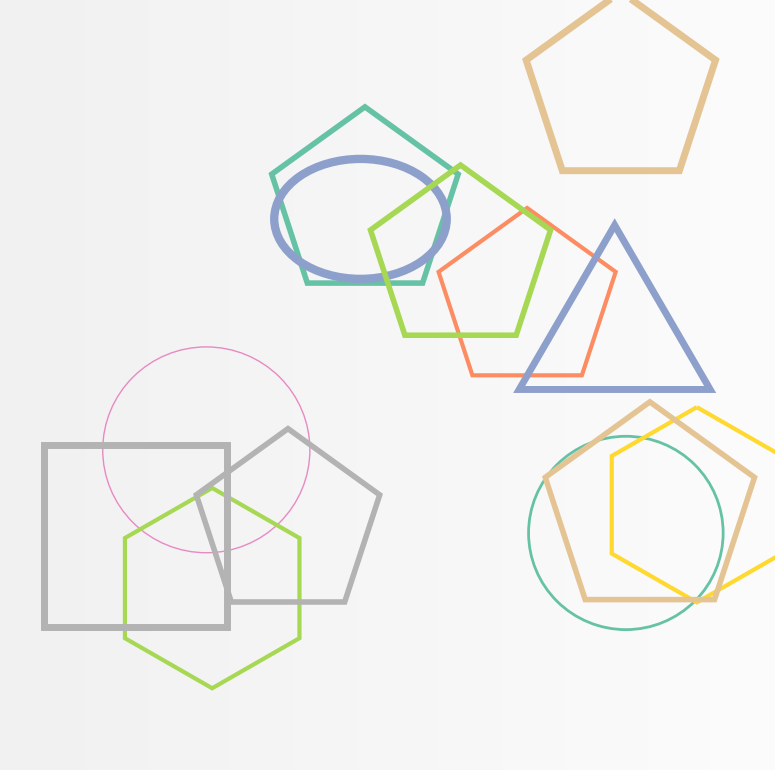[{"shape": "pentagon", "thickness": 2, "radius": 0.63, "center": [0.471, 0.735]}, {"shape": "circle", "thickness": 1, "radius": 0.63, "center": [0.808, 0.308]}, {"shape": "pentagon", "thickness": 1.5, "radius": 0.6, "center": [0.68, 0.61]}, {"shape": "triangle", "thickness": 2.5, "radius": 0.71, "center": [0.793, 0.565]}, {"shape": "oval", "thickness": 3, "radius": 0.56, "center": [0.465, 0.716]}, {"shape": "circle", "thickness": 0.5, "radius": 0.67, "center": [0.266, 0.416]}, {"shape": "pentagon", "thickness": 2, "radius": 0.61, "center": [0.594, 0.663]}, {"shape": "hexagon", "thickness": 1.5, "radius": 0.65, "center": [0.274, 0.236]}, {"shape": "hexagon", "thickness": 1.5, "radius": 0.63, "center": [0.899, 0.344]}, {"shape": "pentagon", "thickness": 2.5, "radius": 0.64, "center": [0.801, 0.882]}, {"shape": "pentagon", "thickness": 2, "radius": 0.71, "center": [0.839, 0.336]}, {"shape": "pentagon", "thickness": 2, "radius": 0.62, "center": [0.372, 0.319]}, {"shape": "square", "thickness": 2.5, "radius": 0.59, "center": [0.175, 0.304]}]